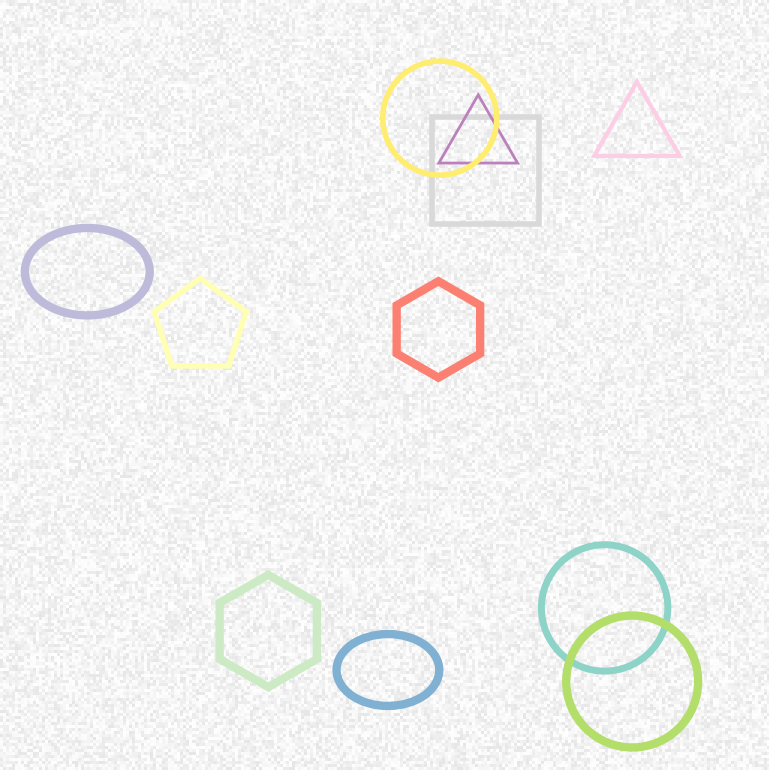[{"shape": "circle", "thickness": 2.5, "radius": 0.41, "center": [0.785, 0.21]}, {"shape": "pentagon", "thickness": 2, "radius": 0.31, "center": [0.26, 0.576]}, {"shape": "oval", "thickness": 3, "radius": 0.41, "center": [0.113, 0.647]}, {"shape": "hexagon", "thickness": 3, "radius": 0.31, "center": [0.569, 0.572]}, {"shape": "oval", "thickness": 3, "radius": 0.33, "center": [0.504, 0.13]}, {"shape": "circle", "thickness": 3, "radius": 0.43, "center": [0.821, 0.115]}, {"shape": "triangle", "thickness": 1.5, "radius": 0.32, "center": [0.827, 0.83]}, {"shape": "square", "thickness": 2, "radius": 0.35, "center": [0.631, 0.779]}, {"shape": "triangle", "thickness": 1, "radius": 0.3, "center": [0.621, 0.818]}, {"shape": "hexagon", "thickness": 3, "radius": 0.36, "center": [0.348, 0.181]}, {"shape": "circle", "thickness": 2, "radius": 0.37, "center": [0.571, 0.847]}]